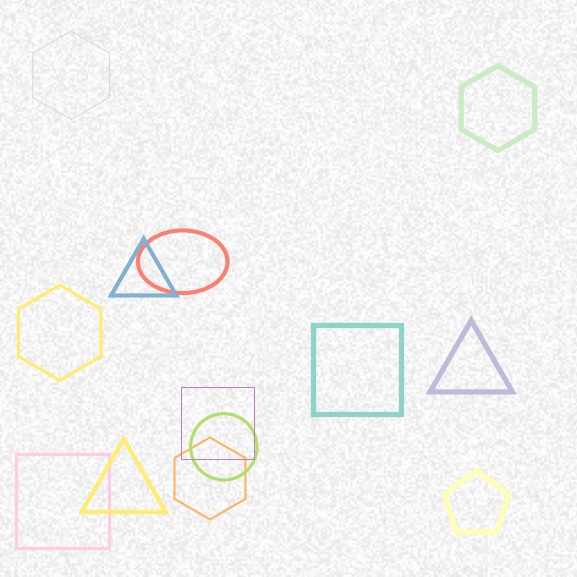[{"shape": "square", "thickness": 2.5, "radius": 0.38, "center": [0.618, 0.36]}, {"shape": "pentagon", "thickness": 2.5, "radius": 0.29, "center": [0.825, 0.125]}, {"shape": "triangle", "thickness": 2.5, "radius": 0.41, "center": [0.816, 0.362]}, {"shape": "oval", "thickness": 2, "radius": 0.39, "center": [0.316, 0.546]}, {"shape": "triangle", "thickness": 2, "radius": 0.33, "center": [0.249, 0.52]}, {"shape": "hexagon", "thickness": 1, "radius": 0.35, "center": [0.364, 0.171]}, {"shape": "circle", "thickness": 1.5, "radius": 0.29, "center": [0.388, 0.225]}, {"shape": "square", "thickness": 1.5, "radius": 0.4, "center": [0.109, 0.132]}, {"shape": "hexagon", "thickness": 0.5, "radius": 0.38, "center": [0.123, 0.869]}, {"shape": "square", "thickness": 0.5, "radius": 0.31, "center": [0.376, 0.267]}, {"shape": "hexagon", "thickness": 2.5, "radius": 0.37, "center": [0.862, 0.812]}, {"shape": "hexagon", "thickness": 1.5, "radius": 0.41, "center": [0.103, 0.423]}, {"shape": "triangle", "thickness": 2, "radius": 0.42, "center": [0.214, 0.155]}]